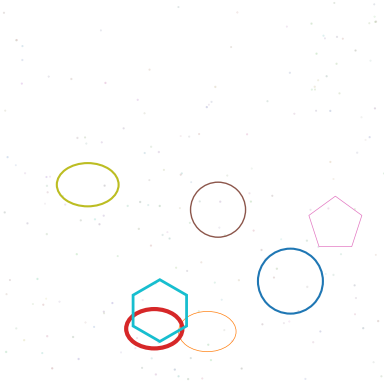[{"shape": "circle", "thickness": 1.5, "radius": 0.42, "center": [0.754, 0.27]}, {"shape": "oval", "thickness": 0.5, "radius": 0.37, "center": [0.539, 0.139]}, {"shape": "oval", "thickness": 3, "radius": 0.36, "center": [0.401, 0.146]}, {"shape": "circle", "thickness": 1, "radius": 0.36, "center": [0.566, 0.455]}, {"shape": "pentagon", "thickness": 0.5, "radius": 0.36, "center": [0.871, 0.418]}, {"shape": "oval", "thickness": 1.5, "radius": 0.4, "center": [0.228, 0.52]}, {"shape": "hexagon", "thickness": 2, "radius": 0.4, "center": [0.415, 0.193]}]